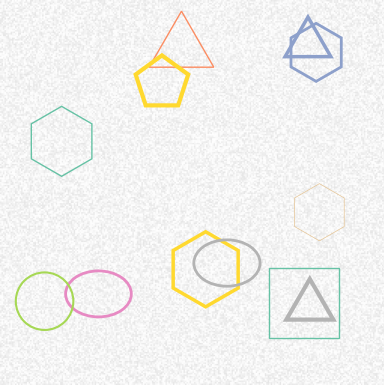[{"shape": "square", "thickness": 1, "radius": 0.45, "center": [0.789, 0.212]}, {"shape": "hexagon", "thickness": 1, "radius": 0.45, "center": [0.16, 0.633]}, {"shape": "triangle", "thickness": 1, "radius": 0.49, "center": [0.471, 0.874]}, {"shape": "hexagon", "thickness": 2, "radius": 0.38, "center": [0.821, 0.864]}, {"shape": "triangle", "thickness": 2.5, "radius": 0.34, "center": [0.8, 0.887]}, {"shape": "oval", "thickness": 2, "radius": 0.43, "center": [0.256, 0.237]}, {"shape": "circle", "thickness": 1.5, "radius": 0.37, "center": [0.116, 0.218]}, {"shape": "hexagon", "thickness": 2.5, "radius": 0.49, "center": [0.534, 0.301]}, {"shape": "pentagon", "thickness": 3, "radius": 0.36, "center": [0.421, 0.784]}, {"shape": "hexagon", "thickness": 0.5, "radius": 0.37, "center": [0.83, 0.449]}, {"shape": "oval", "thickness": 2, "radius": 0.43, "center": [0.589, 0.317]}, {"shape": "triangle", "thickness": 3, "radius": 0.35, "center": [0.805, 0.205]}]